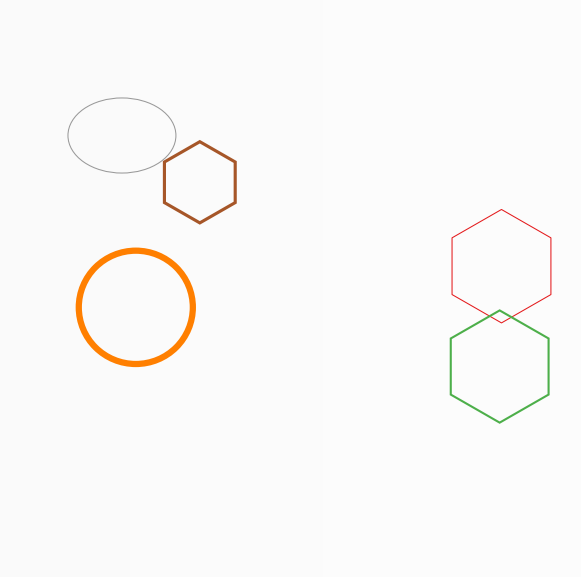[{"shape": "hexagon", "thickness": 0.5, "radius": 0.49, "center": [0.863, 0.538]}, {"shape": "hexagon", "thickness": 1, "radius": 0.49, "center": [0.86, 0.364]}, {"shape": "circle", "thickness": 3, "radius": 0.49, "center": [0.234, 0.467]}, {"shape": "hexagon", "thickness": 1.5, "radius": 0.35, "center": [0.344, 0.683]}, {"shape": "oval", "thickness": 0.5, "radius": 0.46, "center": [0.21, 0.765]}]